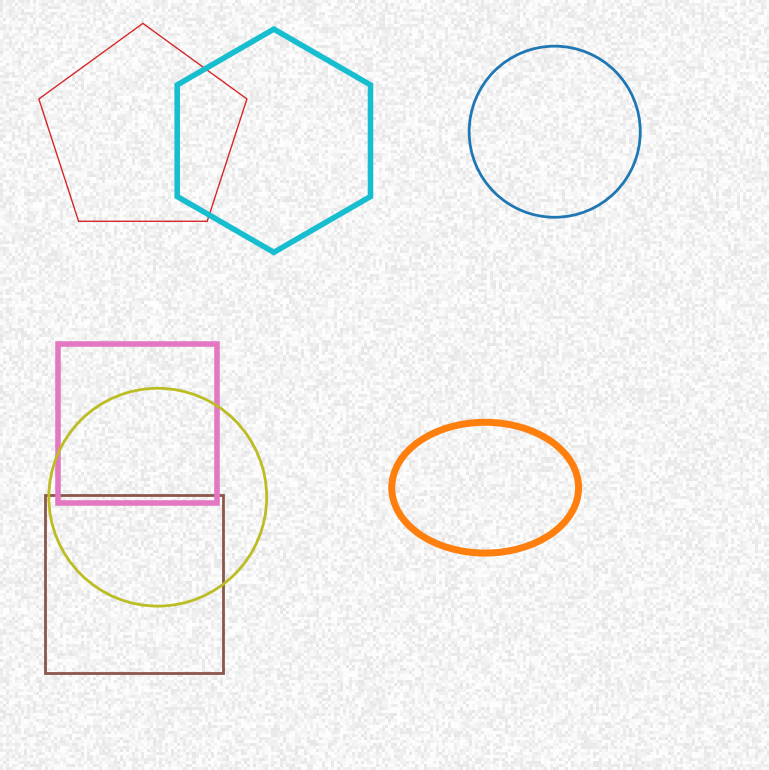[{"shape": "circle", "thickness": 1, "radius": 0.56, "center": [0.72, 0.829]}, {"shape": "oval", "thickness": 2.5, "radius": 0.61, "center": [0.63, 0.367]}, {"shape": "pentagon", "thickness": 0.5, "radius": 0.71, "center": [0.186, 0.828]}, {"shape": "square", "thickness": 1, "radius": 0.58, "center": [0.174, 0.242]}, {"shape": "square", "thickness": 2, "radius": 0.52, "center": [0.178, 0.45]}, {"shape": "circle", "thickness": 1, "radius": 0.71, "center": [0.205, 0.354]}, {"shape": "hexagon", "thickness": 2, "radius": 0.72, "center": [0.356, 0.817]}]